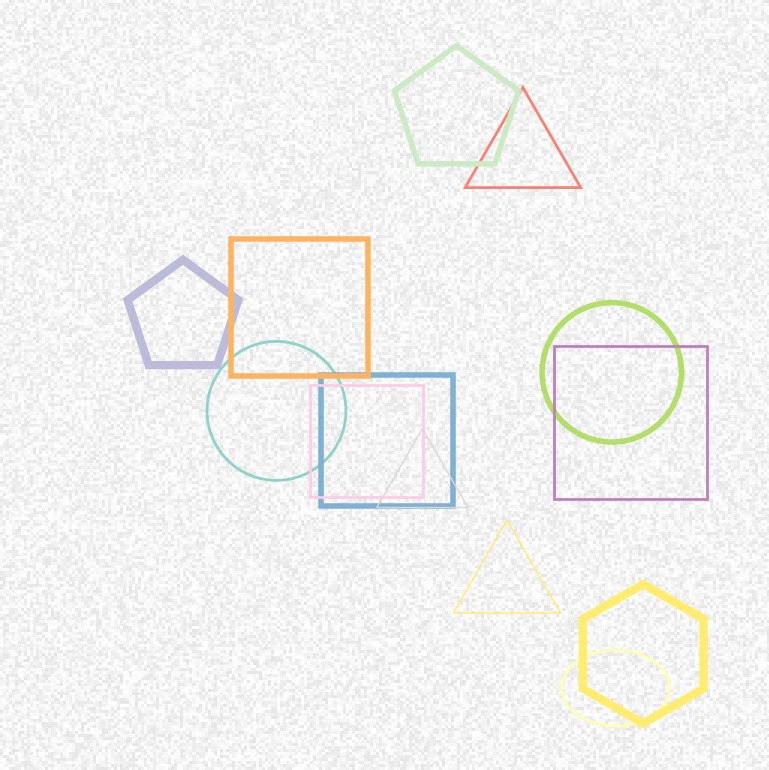[{"shape": "circle", "thickness": 1, "radius": 0.45, "center": [0.359, 0.466]}, {"shape": "oval", "thickness": 1, "radius": 0.35, "center": [0.8, 0.107]}, {"shape": "pentagon", "thickness": 3, "radius": 0.38, "center": [0.238, 0.587]}, {"shape": "triangle", "thickness": 1, "radius": 0.43, "center": [0.679, 0.8]}, {"shape": "square", "thickness": 2, "radius": 0.43, "center": [0.502, 0.428]}, {"shape": "square", "thickness": 2, "radius": 0.44, "center": [0.389, 0.601]}, {"shape": "circle", "thickness": 2, "radius": 0.45, "center": [0.795, 0.516]}, {"shape": "square", "thickness": 1, "radius": 0.37, "center": [0.476, 0.427]}, {"shape": "triangle", "thickness": 0.5, "radius": 0.34, "center": [0.549, 0.375]}, {"shape": "square", "thickness": 1, "radius": 0.5, "center": [0.819, 0.451]}, {"shape": "pentagon", "thickness": 2, "radius": 0.42, "center": [0.593, 0.856]}, {"shape": "triangle", "thickness": 0.5, "radius": 0.4, "center": [0.658, 0.244]}, {"shape": "hexagon", "thickness": 3, "radius": 0.45, "center": [0.835, 0.151]}]